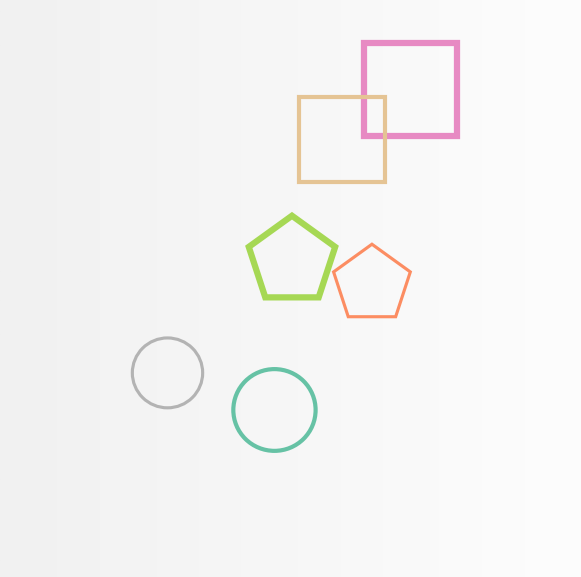[{"shape": "circle", "thickness": 2, "radius": 0.35, "center": [0.472, 0.289]}, {"shape": "pentagon", "thickness": 1.5, "radius": 0.35, "center": [0.64, 0.507]}, {"shape": "square", "thickness": 3, "radius": 0.4, "center": [0.706, 0.845]}, {"shape": "pentagon", "thickness": 3, "radius": 0.39, "center": [0.502, 0.547]}, {"shape": "square", "thickness": 2, "radius": 0.37, "center": [0.589, 0.757]}, {"shape": "circle", "thickness": 1.5, "radius": 0.3, "center": [0.288, 0.353]}]